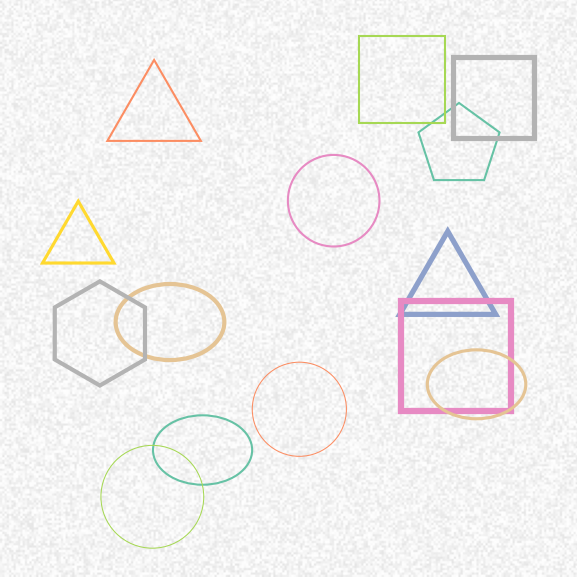[{"shape": "pentagon", "thickness": 1, "radius": 0.37, "center": [0.795, 0.747]}, {"shape": "oval", "thickness": 1, "radius": 0.43, "center": [0.351, 0.22]}, {"shape": "triangle", "thickness": 1, "radius": 0.47, "center": [0.267, 0.802]}, {"shape": "circle", "thickness": 0.5, "radius": 0.41, "center": [0.518, 0.29]}, {"shape": "triangle", "thickness": 2.5, "radius": 0.48, "center": [0.775, 0.503]}, {"shape": "square", "thickness": 3, "radius": 0.48, "center": [0.79, 0.383]}, {"shape": "circle", "thickness": 1, "radius": 0.4, "center": [0.578, 0.652]}, {"shape": "circle", "thickness": 0.5, "radius": 0.45, "center": [0.264, 0.139]}, {"shape": "square", "thickness": 1, "radius": 0.37, "center": [0.696, 0.862]}, {"shape": "triangle", "thickness": 1.5, "radius": 0.36, "center": [0.136, 0.579]}, {"shape": "oval", "thickness": 2, "radius": 0.47, "center": [0.294, 0.441]}, {"shape": "oval", "thickness": 1.5, "radius": 0.43, "center": [0.825, 0.334]}, {"shape": "hexagon", "thickness": 2, "radius": 0.45, "center": [0.173, 0.422]}, {"shape": "square", "thickness": 2.5, "radius": 0.35, "center": [0.855, 0.831]}]